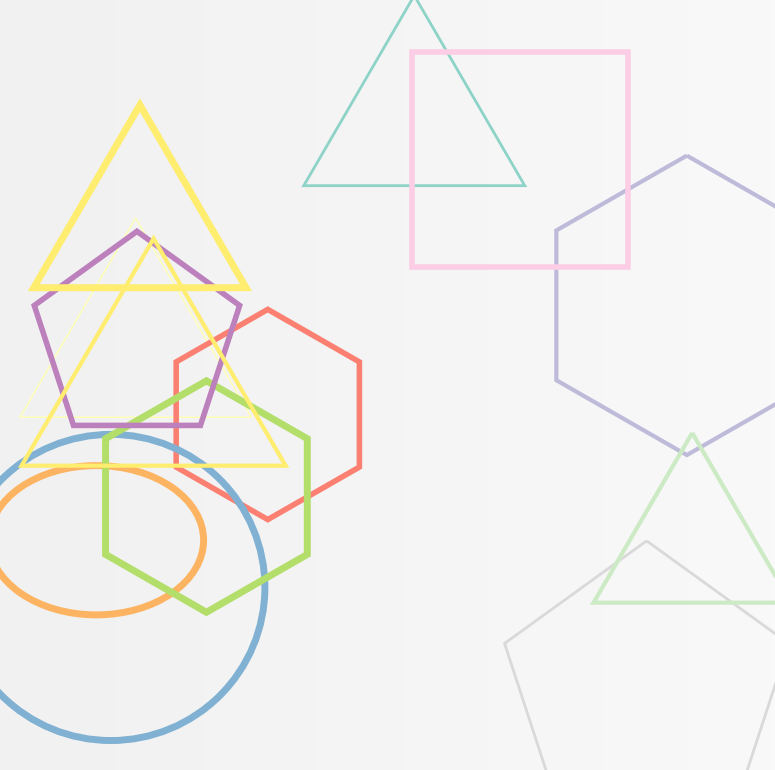[{"shape": "triangle", "thickness": 1, "radius": 0.82, "center": [0.535, 0.841]}, {"shape": "triangle", "thickness": 0.5, "radius": 0.86, "center": [0.175, 0.544]}, {"shape": "hexagon", "thickness": 1.5, "radius": 0.97, "center": [0.886, 0.603]}, {"shape": "hexagon", "thickness": 2, "radius": 0.68, "center": [0.346, 0.462]}, {"shape": "circle", "thickness": 2.5, "radius": 0.99, "center": [0.143, 0.237]}, {"shape": "oval", "thickness": 2.5, "radius": 0.69, "center": [0.124, 0.298]}, {"shape": "hexagon", "thickness": 2.5, "radius": 0.75, "center": [0.266, 0.355]}, {"shape": "square", "thickness": 2, "radius": 0.7, "center": [0.671, 0.793]}, {"shape": "pentagon", "thickness": 1, "radius": 0.96, "center": [0.834, 0.105]}, {"shape": "pentagon", "thickness": 2, "radius": 0.7, "center": [0.177, 0.56]}, {"shape": "triangle", "thickness": 1.5, "radius": 0.74, "center": [0.893, 0.291]}, {"shape": "triangle", "thickness": 2.5, "radius": 0.79, "center": [0.18, 0.705]}, {"shape": "triangle", "thickness": 1.5, "radius": 0.98, "center": [0.198, 0.494]}]